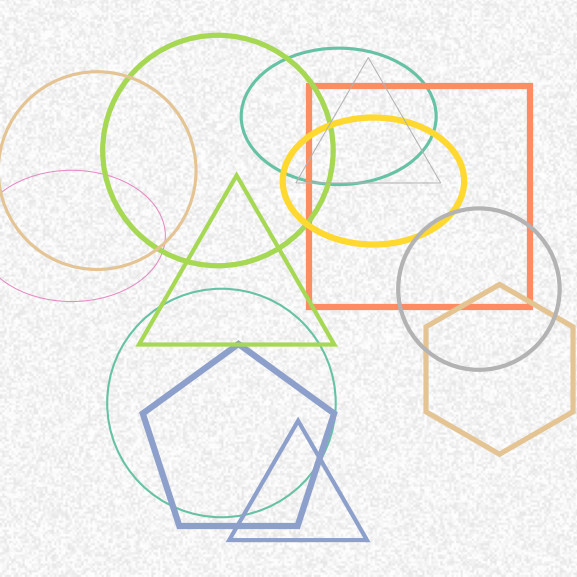[{"shape": "circle", "thickness": 1, "radius": 0.99, "center": [0.383, 0.301]}, {"shape": "oval", "thickness": 1.5, "radius": 0.84, "center": [0.586, 0.798]}, {"shape": "square", "thickness": 3, "radius": 0.96, "center": [0.726, 0.659]}, {"shape": "triangle", "thickness": 2, "radius": 0.69, "center": [0.516, 0.133]}, {"shape": "pentagon", "thickness": 3, "radius": 0.87, "center": [0.413, 0.229]}, {"shape": "oval", "thickness": 0.5, "radius": 0.81, "center": [0.124, 0.591]}, {"shape": "circle", "thickness": 2.5, "radius": 1.0, "center": [0.377, 0.739]}, {"shape": "triangle", "thickness": 2, "radius": 0.98, "center": [0.41, 0.5]}, {"shape": "oval", "thickness": 3, "radius": 0.79, "center": [0.647, 0.686]}, {"shape": "circle", "thickness": 1.5, "radius": 0.86, "center": [0.168, 0.704]}, {"shape": "hexagon", "thickness": 2.5, "radius": 0.74, "center": [0.865, 0.36]}, {"shape": "triangle", "thickness": 0.5, "radius": 0.72, "center": [0.638, 0.755]}, {"shape": "circle", "thickness": 2, "radius": 0.7, "center": [0.829, 0.499]}]